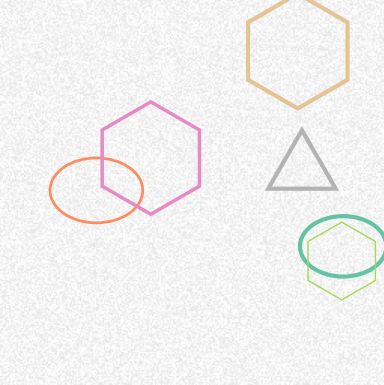[{"shape": "oval", "thickness": 3, "radius": 0.56, "center": [0.891, 0.36]}, {"shape": "oval", "thickness": 2, "radius": 0.6, "center": [0.25, 0.505]}, {"shape": "hexagon", "thickness": 2.5, "radius": 0.73, "center": [0.392, 0.589]}, {"shape": "hexagon", "thickness": 1, "radius": 0.51, "center": [0.888, 0.322]}, {"shape": "hexagon", "thickness": 3, "radius": 0.75, "center": [0.773, 0.867]}, {"shape": "triangle", "thickness": 3, "radius": 0.51, "center": [0.784, 0.561]}]